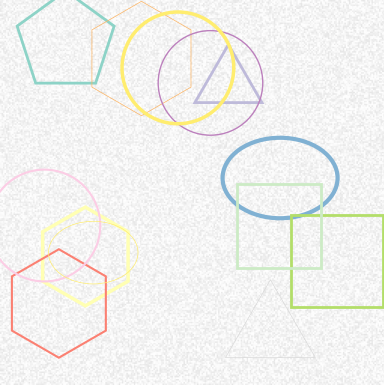[{"shape": "pentagon", "thickness": 2, "radius": 0.66, "center": [0.171, 0.891]}, {"shape": "hexagon", "thickness": 2.5, "radius": 0.64, "center": [0.222, 0.334]}, {"shape": "triangle", "thickness": 2, "radius": 0.5, "center": [0.593, 0.784]}, {"shape": "hexagon", "thickness": 1.5, "radius": 0.7, "center": [0.153, 0.212]}, {"shape": "oval", "thickness": 3, "radius": 0.75, "center": [0.727, 0.538]}, {"shape": "hexagon", "thickness": 0.5, "radius": 0.74, "center": [0.367, 0.848]}, {"shape": "square", "thickness": 2, "radius": 0.6, "center": [0.875, 0.323]}, {"shape": "circle", "thickness": 1.5, "radius": 0.73, "center": [0.115, 0.414]}, {"shape": "triangle", "thickness": 0.5, "radius": 0.67, "center": [0.702, 0.139]}, {"shape": "circle", "thickness": 1, "radius": 0.68, "center": [0.547, 0.785]}, {"shape": "square", "thickness": 2, "radius": 0.55, "center": [0.726, 0.412]}, {"shape": "oval", "thickness": 0.5, "radius": 0.58, "center": [0.242, 0.344]}, {"shape": "circle", "thickness": 2.5, "radius": 0.73, "center": [0.462, 0.824]}]